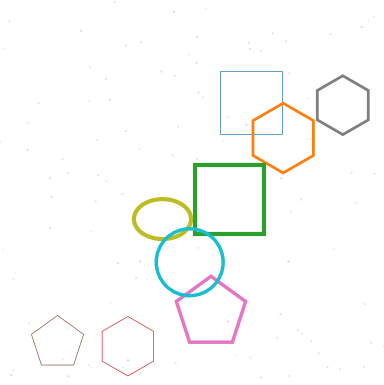[{"shape": "square", "thickness": 0.5, "radius": 0.41, "center": [0.652, 0.733]}, {"shape": "hexagon", "thickness": 2, "radius": 0.45, "center": [0.736, 0.641]}, {"shape": "square", "thickness": 3, "radius": 0.45, "center": [0.597, 0.481]}, {"shape": "hexagon", "thickness": 0.5, "radius": 0.39, "center": [0.332, 0.101]}, {"shape": "pentagon", "thickness": 0.5, "radius": 0.36, "center": [0.149, 0.109]}, {"shape": "pentagon", "thickness": 2.5, "radius": 0.47, "center": [0.548, 0.188]}, {"shape": "hexagon", "thickness": 2, "radius": 0.38, "center": [0.89, 0.727]}, {"shape": "oval", "thickness": 3, "radius": 0.37, "center": [0.422, 0.431]}, {"shape": "circle", "thickness": 2.5, "radius": 0.43, "center": [0.493, 0.319]}]